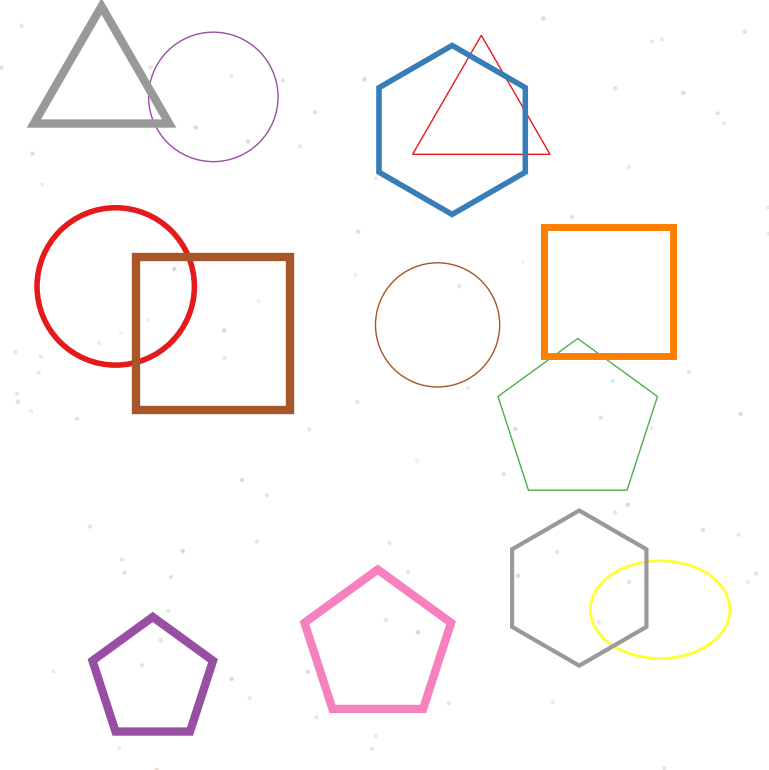[{"shape": "triangle", "thickness": 0.5, "radius": 0.52, "center": [0.625, 0.851]}, {"shape": "circle", "thickness": 2, "radius": 0.51, "center": [0.15, 0.628]}, {"shape": "hexagon", "thickness": 2, "radius": 0.55, "center": [0.587, 0.831]}, {"shape": "pentagon", "thickness": 0.5, "radius": 0.54, "center": [0.75, 0.451]}, {"shape": "circle", "thickness": 0.5, "radius": 0.42, "center": [0.277, 0.874]}, {"shape": "pentagon", "thickness": 3, "radius": 0.41, "center": [0.198, 0.117]}, {"shape": "square", "thickness": 2.5, "radius": 0.42, "center": [0.79, 0.621]}, {"shape": "oval", "thickness": 1, "radius": 0.45, "center": [0.857, 0.208]}, {"shape": "circle", "thickness": 0.5, "radius": 0.4, "center": [0.568, 0.578]}, {"shape": "square", "thickness": 3, "radius": 0.5, "center": [0.277, 0.567]}, {"shape": "pentagon", "thickness": 3, "radius": 0.5, "center": [0.491, 0.16]}, {"shape": "hexagon", "thickness": 1.5, "radius": 0.5, "center": [0.752, 0.236]}, {"shape": "triangle", "thickness": 3, "radius": 0.51, "center": [0.132, 0.89]}]